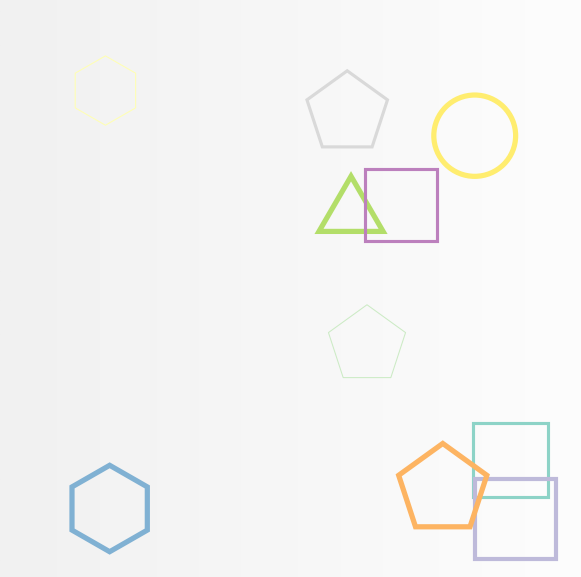[{"shape": "square", "thickness": 1.5, "radius": 0.32, "center": [0.879, 0.203]}, {"shape": "hexagon", "thickness": 0.5, "radius": 0.3, "center": [0.181, 0.842]}, {"shape": "square", "thickness": 2, "radius": 0.35, "center": [0.887, 0.1]}, {"shape": "hexagon", "thickness": 2.5, "radius": 0.37, "center": [0.189, 0.119]}, {"shape": "pentagon", "thickness": 2.5, "radius": 0.4, "center": [0.762, 0.151]}, {"shape": "triangle", "thickness": 2.5, "radius": 0.32, "center": [0.604, 0.63]}, {"shape": "pentagon", "thickness": 1.5, "radius": 0.36, "center": [0.597, 0.804]}, {"shape": "square", "thickness": 1.5, "radius": 0.31, "center": [0.69, 0.644]}, {"shape": "pentagon", "thickness": 0.5, "radius": 0.35, "center": [0.631, 0.402]}, {"shape": "circle", "thickness": 2.5, "radius": 0.35, "center": [0.817, 0.764]}]